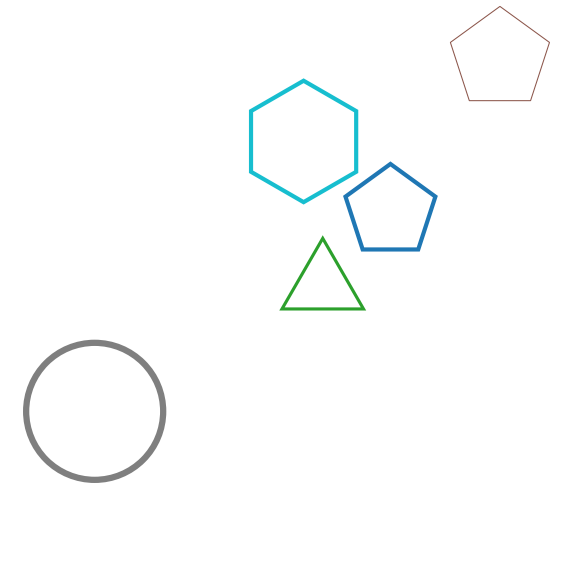[{"shape": "pentagon", "thickness": 2, "radius": 0.41, "center": [0.676, 0.633]}, {"shape": "triangle", "thickness": 1.5, "radius": 0.41, "center": [0.559, 0.505]}, {"shape": "pentagon", "thickness": 0.5, "radius": 0.45, "center": [0.866, 0.898]}, {"shape": "circle", "thickness": 3, "radius": 0.59, "center": [0.164, 0.287]}, {"shape": "hexagon", "thickness": 2, "radius": 0.53, "center": [0.526, 0.754]}]